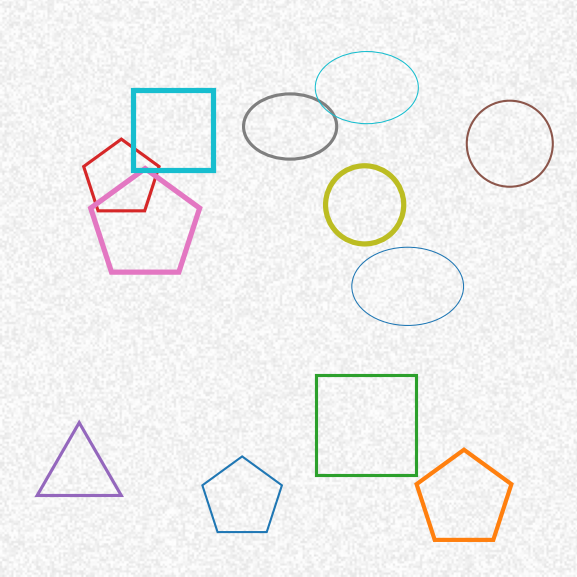[{"shape": "oval", "thickness": 0.5, "radius": 0.48, "center": [0.706, 0.503]}, {"shape": "pentagon", "thickness": 1, "radius": 0.36, "center": [0.419, 0.136]}, {"shape": "pentagon", "thickness": 2, "radius": 0.43, "center": [0.803, 0.134]}, {"shape": "square", "thickness": 1.5, "radius": 0.43, "center": [0.634, 0.264]}, {"shape": "pentagon", "thickness": 1.5, "radius": 0.34, "center": [0.21, 0.69]}, {"shape": "triangle", "thickness": 1.5, "radius": 0.42, "center": [0.137, 0.183]}, {"shape": "circle", "thickness": 1, "radius": 0.37, "center": [0.883, 0.75]}, {"shape": "pentagon", "thickness": 2.5, "radius": 0.5, "center": [0.251, 0.608]}, {"shape": "oval", "thickness": 1.5, "radius": 0.4, "center": [0.502, 0.78]}, {"shape": "circle", "thickness": 2.5, "radius": 0.34, "center": [0.631, 0.644]}, {"shape": "oval", "thickness": 0.5, "radius": 0.45, "center": [0.635, 0.847]}, {"shape": "square", "thickness": 2.5, "radius": 0.34, "center": [0.3, 0.774]}]